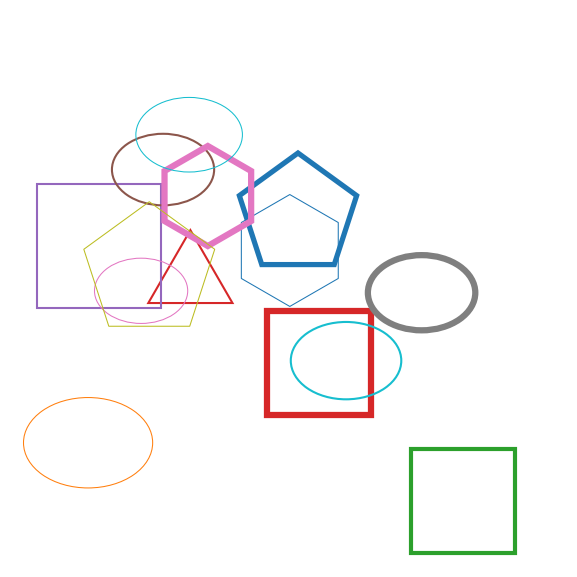[{"shape": "pentagon", "thickness": 2.5, "radius": 0.53, "center": [0.516, 0.627]}, {"shape": "hexagon", "thickness": 0.5, "radius": 0.48, "center": [0.502, 0.565]}, {"shape": "oval", "thickness": 0.5, "radius": 0.56, "center": [0.153, 0.232]}, {"shape": "square", "thickness": 2, "radius": 0.45, "center": [0.801, 0.132]}, {"shape": "triangle", "thickness": 1, "radius": 0.42, "center": [0.33, 0.516]}, {"shape": "square", "thickness": 3, "radius": 0.45, "center": [0.553, 0.37]}, {"shape": "square", "thickness": 1, "radius": 0.54, "center": [0.172, 0.574]}, {"shape": "oval", "thickness": 1, "radius": 0.44, "center": [0.282, 0.706]}, {"shape": "hexagon", "thickness": 3, "radius": 0.43, "center": [0.36, 0.66]}, {"shape": "oval", "thickness": 0.5, "radius": 0.4, "center": [0.244, 0.496]}, {"shape": "oval", "thickness": 3, "radius": 0.46, "center": [0.73, 0.492]}, {"shape": "pentagon", "thickness": 0.5, "radius": 0.6, "center": [0.258, 0.531]}, {"shape": "oval", "thickness": 0.5, "radius": 0.46, "center": [0.328, 0.766]}, {"shape": "oval", "thickness": 1, "radius": 0.48, "center": [0.599, 0.375]}]